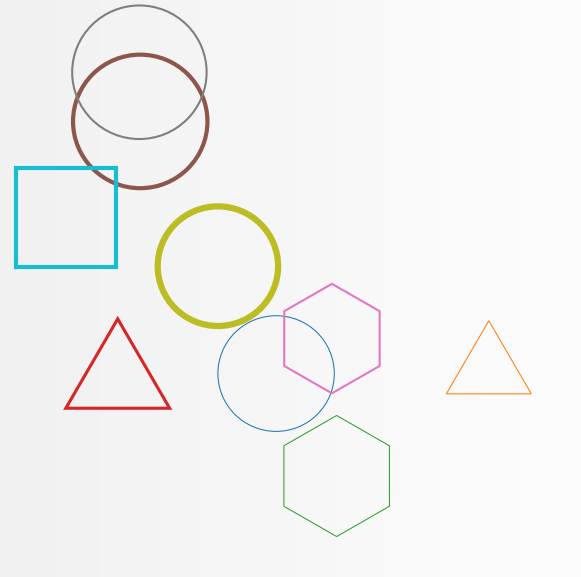[{"shape": "circle", "thickness": 0.5, "radius": 0.5, "center": [0.475, 0.352]}, {"shape": "triangle", "thickness": 0.5, "radius": 0.42, "center": [0.841, 0.359]}, {"shape": "hexagon", "thickness": 0.5, "radius": 0.52, "center": [0.579, 0.175]}, {"shape": "triangle", "thickness": 1.5, "radius": 0.52, "center": [0.203, 0.344]}, {"shape": "circle", "thickness": 2, "radius": 0.58, "center": [0.241, 0.789]}, {"shape": "hexagon", "thickness": 1, "radius": 0.47, "center": [0.571, 0.413]}, {"shape": "circle", "thickness": 1, "radius": 0.58, "center": [0.24, 0.874]}, {"shape": "circle", "thickness": 3, "radius": 0.52, "center": [0.375, 0.538]}, {"shape": "square", "thickness": 2, "radius": 0.43, "center": [0.114, 0.623]}]